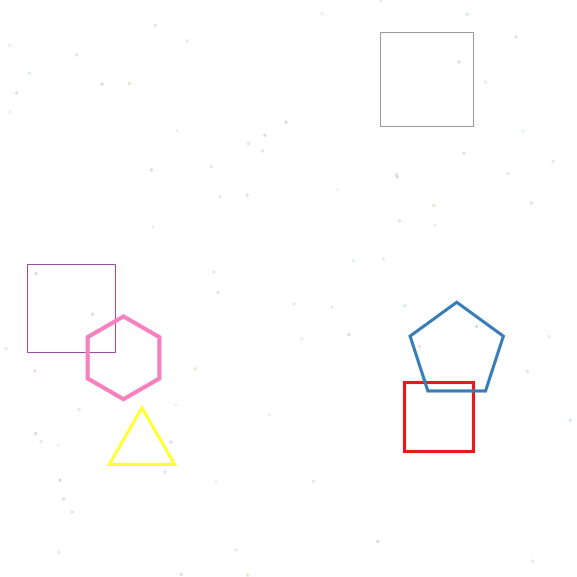[{"shape": "square", "thickness": 1.5, "radius": 0.3, "center": [0.759, 0.278]}, {"shape": "pentagon", "thickness": 1.5, "radius": 0.42, "center": [0.791, 0.391]}, {"shape": "square", "thickness": 0.5, "radius": 0.38, "center": [0.124, 0.466]}, {"shape": "triangle", "thickness": 1.5, "radius": 0.33, "center": [0.246, 0.228]}, {"shape": "hexagon", "thickness": 2, "radius": 0.36, "center": [0.214, 0.38]}, {"shape": "square", "thickness": 0.5, "radius": 0.4, "center": [0.739, 0.862]}]